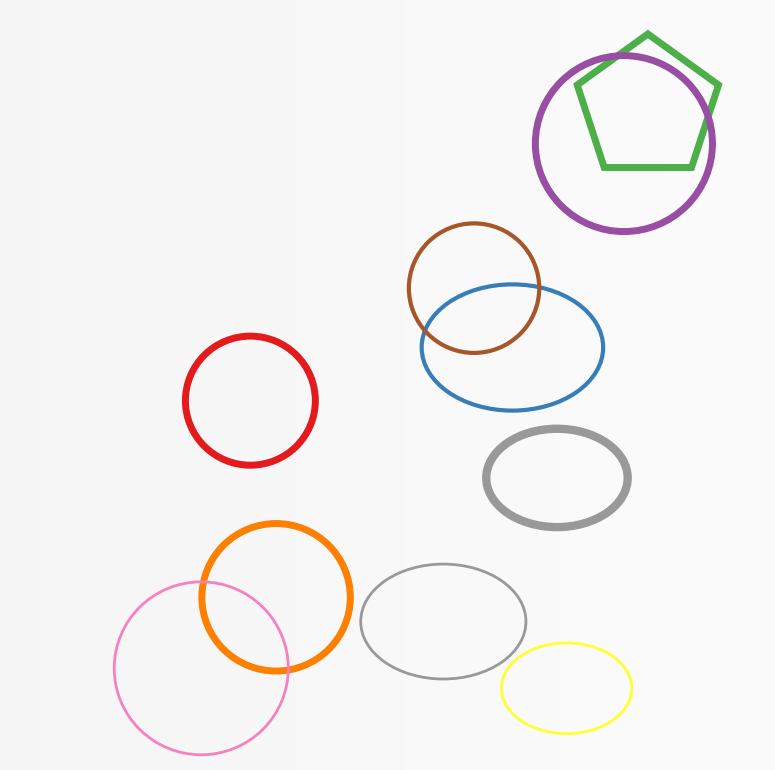[{"shape": "circle", "thickness": 2.5, "radius": 0.42, "center": [0.323, 0.48]}, {"shape": "oval", "thickness": 1.5, "radius": 0.59, "center": [0.661, 0.549]}, {"shape": "pentagon", "thickness": 2.5, "radius": 0.48, "center": [0.836, 0.86]}, {"shape": "circle", "thickness": 2.5, "radius": 0.57, "center": [0.805, 0.814]}, {"shape": "circle", "thickness": 2.5, "radius": 0.48, "center": [0.356, 0.224]}, {"shape": "oval", "thickness": 1, "radius": 0.42, "center": [0.731, 0.106]}, {"shape": "circle", "thickness": 1.5, "radius": 0.42, "center": [0.612, 0.626]}, {"shape": "circle", "thickness": 1, "radius": 0.56, "center": [0.26, 0.132]}, {"shape": "oval", "thickness": 3, "radius": 0.46, "center": [0.719, 0.379]}, {"shape": "oval", "thickness": 1, "radius": 0.53, "center": [0.572, 0.193]}]